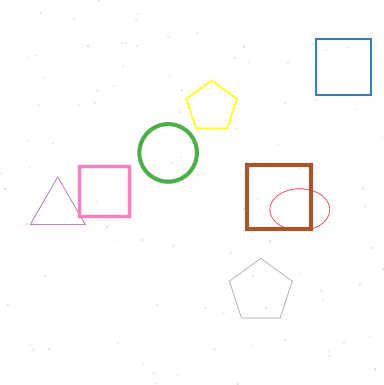[{"shape": "oval", "thickness": 0.5, "radius": 0.39, "center": [0.779, 0.455]}, {"shape": "square", "thickness": 1.5, "radius": 0.36, "center": [0.892, 0.826]}, {"shape": "circle", "thickness": 3, "radius": 0.37, "center": [0.437, 0.603]}, {"shape": "triangle", "thickness": 0.5, "radius": 0.41, "center": [0.15, 0.458]}, {"shape": "pentagon", "thickness": 1.5, "radius": 0.34, "center": [0.55, 0.722]}, {"shape": "square", "thickness": 3, "radius": 0.42, "center": [0.725, 0.488]}, {"shape": "square", "thickness": 2.5, "radius": 0.33, "center": [0.27, 0.504]}, {"shape": "pentagon", "thickness": 0.5, "radius": 0.43, "center": [0.677, 0.243]}]